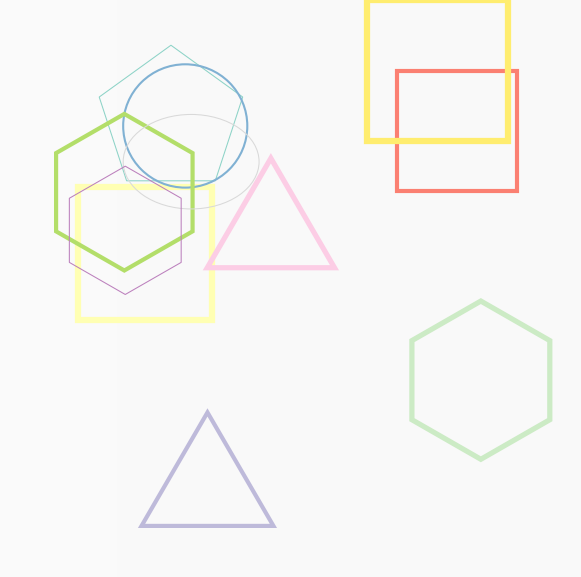[{"shape": "pentagon", "thickness": 0.5, "radius": 0.65, "center": [0.294, 0.791]}, {"shape": "square", "thickness": 3, "radius": 0.58, "center": [0.25, 0.56]}, {"shape": "triangle", "thickness": 2, "radius": 0.65, "center": [0.357, 0.154]}, {"shape": "square", "thickness": 2, "radius": 0.52, "center": [0.787, 0.772]}, {"shape": "circle", "thickness": 1, "radius": 0.53, "center": [0.319, 0.781]}, {"shape": "hexagon", "thickness": 2, "radius": 0.68, "center": [0.214, 0.666]}, {"shape": "triangle", "thickness": 2.5, "radius": 0.63, "center": [0.466, 0.599]}, {"shape": "oval", "thickness": 0.5, "radius": 0.58, "center": [0.329, 0.719]}, {"shape": "hexagon", "thickness": 0.5, "radius": 0.56, "center": [0.216, 0.6]}, {"shape": "hexagon", "thickness": 2.5, "radius": 0.68, "center": [0.827, 0.341]}, {"shape": "square", "thickness": 3, "radius": 0.61, "center": [0.753, 0.877]}]